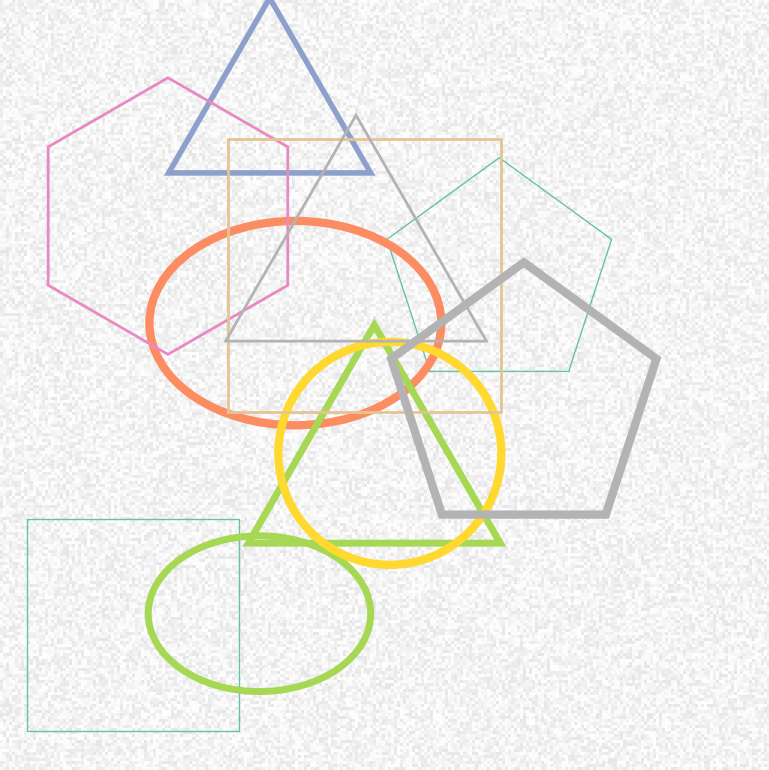[{"shape": "square", "thickness": 0.5, "radius": 0.69, "center": [0.173, 0.188]}, {"shape": "pentagon", "thickness": 0.5, "radius": 0.77, "center": [0.648, 0.642]}, {"shape": "oval", "thickness": 3, "radius": 0.95, "center": [0.384, 0.58]}, {"shape": "triangle", "thickness": 2, "radius": 0.76, "center": [0.35, 0.851]}, {"shape": "hexagon", "thickness": 1, "radius": 0.9, "center": [0.218, 0.719]}, {"shape": "triangle", "thickness": 2.5, "radius": 0.94, "center": [0.486, 0.389]}, {"shape": "oval", "thickness": 2.5, "radius": 0.72, "center": [0.337, 0.203]}, {"shape": "circle", "thickness": 3, "radius": 0.72, "center": [0.506, 0.411]}, {"shape": "square", "thickness": 1, "radius": 0.89, "center": [0.473, 0.642]}, {"shape": "triangle", "thickness": 1, "radius": 0.98, "center": [0.462, 0.655]}, {"shape": "pentagon", "thickness": 3, "radius": 0.91, "center": [0.68, 0.478]}]